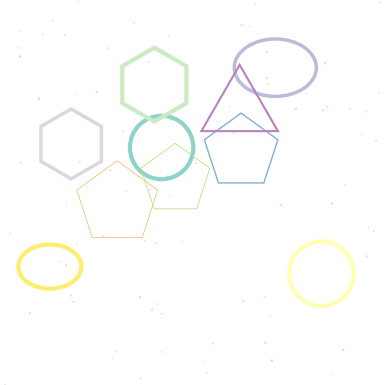[{"shape": "circle", "thickness": 3, "radius": 0.41, "center": [0.42, 0.617]}, {"shape": "circle", "thickness": 3, "radius": 0.42, "center": [0.835, 0.289]}, {"shape": "oval", "thickness": 2.5, "radius": 0.53, "center": [0.715, 0.824]}, {"shape": "pentagon", "thickness": 1, "radius": 0.5, "center": [0.626, 0.606]}, {"shape": "pentagon", "thickness": 0.5, "radius": 0.55, "center": [0.305, 0.472]}, {"shape": "pentagon", "thickness": 0.5, "radius": 0.47, "center": [0.455, 0.534]}, {"shape": "hexagon", "thickness": 2.5, "radius": 0.45, "center": [0.185, 0.626]}, {"shape": "triangle", "thickness": 1.5, "radius": 0.57, "center": [0.622, 0.717]}, {"shape": "hexagon", "thickness": 3, "radius": 0.48, "center": [0.401, 0.78]}, {"shape": "oval", "thickness": 3, "radius": 0.41, "center": [0.13, 0.308]}]